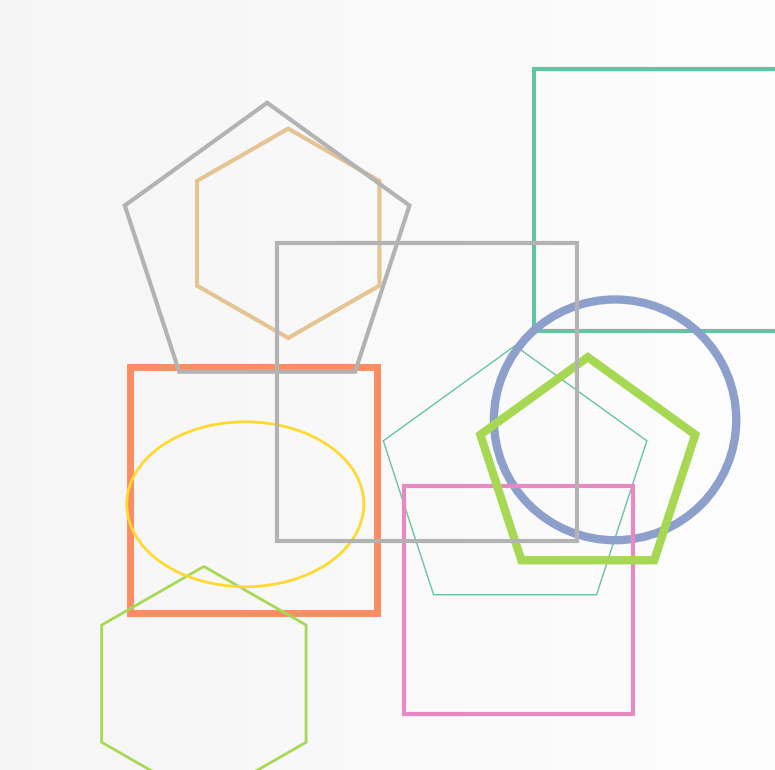[{"shape": "square", "thickness": 1.5, "radius": 0.85, "center": [0.859, 0.74]}, {"shape": "pentagon", "thickness": 0.5, "radius": 0.89, "center": [0.665, 0.372]}, {"shape": "square", "thickness": 2.5, "radius": 0.8, "center": [0.328, 0.364]}, {"shape": "circle", "thickness": 3, "radius": 0.78, "center": [0.794, 0.455]}, {"shape": "square", "thickness": 1.5, "radius": 0.74, "center": [0.669, 0.221]}, {"shape": "pentagon", "thickness": 3, "radius": 0.73, "center": [0.758, 0.39]}, {"shape": "hexagon", "thickness": 1, "radius": 0.76, "center": [0.263, 0.112]}, {"shape": "oval", "thickness": 1, "radius": 0.76, "center": [0.317, 0.345]}, {"shape": "hexagon", "thickness": 1.5, "radius": 0.68, "center": [0.372, 0.697]}, {"shape": "pentagon", "thickness": 1.5, "radius": 0.97, "center": [0.345, 0.673]}, {"shape": "square", "thickness": 1.5, "radius": 0.97, "center": [0.551, 0.491]}]